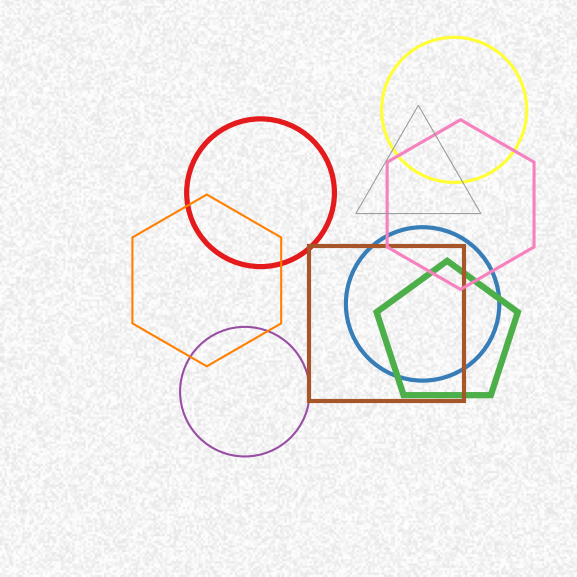[{"shape": "circle", "thickness": 2.5, "radius": 0.64, "center": [0.451, 0.665]}, {"shape": "circle", "thickness": 2, "radius": 0.66, "center": [0.732, 0.473]}, {"shape": "pentagon", "thickness": 3, "radius": 0.64, "center": [0.774, 0.419]}, {"shape": "circle", "thickness": 1, "radius": 0.56, "center": [0.424, 0.321]}, {"shape": "hexagon", "thickness": 1, "radius": 0.74, "center": [0.358, 0.514]}, {"shape": "circle", "thickness": 1.5, "radius": 0.63, "center": [0.786, 0.809]}, {"shape": "square", "thickness": 2, "radius": 0.67, "center": [0.669, 0.439]}, {"shape": "hexagon", "thickness": 1.5, "radius": 0.73, "center": [0.798, 0.645]}, {"shape": "triangle", "thickness": 0.5, "radius": 0.62, "center": [0.724, 0.692]}]